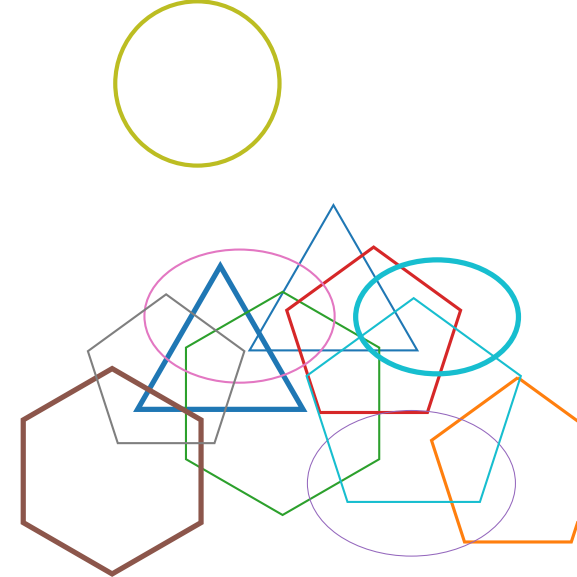[{"shape": "triangle", "thickness": 2.5, "radius": 0.83, "center": [0.381, 0.373]}, {"shape": "triangle", "thickness": 1, "radius": 0.84, "center": [0.577, 0.476]}, {"shape": "pentagon", "thickness": 1.5, "radius": 0.79, "center": [0.897, 0.188]}, {"shape": "hexagon", "thickness": 1, "radius": 0.97, "center": [0.489, 0.301]}, {"shape": "pentagon", "thickness": 1.5, "radius": 0.79, "center": [0.647, 0.413]}, {"shape": "oval", "thickness": 0.5, "radius": 0.9, "center": [0.712, 0.162]}, {"shape": "hexagon", "thickness": 2.5, "radius": 0.89, "center": [0.194, 0.183]}, {"shape": "oval", "thickness": 1, "radius": 0.82, "center": [0.415, 0.452]}, {"shape": "pentagon", "thickness": 1, "radius": 0.71, "center": [0.288, 0.347]}, {"shape": "circle", "thickness": 2, "radius": 0.71, "center": [0.342, 0.855]}, {"shape": "pentagon", "thickness": 1, "radius": 0.98, "center": [0.716, 0.288]}, {"shape": "oval", "thickness": 2.5, "radius": 0.7, "center": [0.757, 0.45]}]